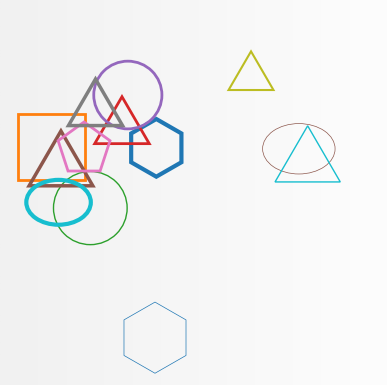[{"shape": "hexagon", "thickness": 3, "radius": 0.37, "center": [0.403, 0.616]}, {"shape": "hexagon", "thickness": 0.5, "radius": 0.46, "center": [0.4, 0.123]}, {"shape": "square", "thickness": 2, "radius": 0.43, "center": [0.133, 0.618]}, {"shape": "circle", "thickness": 1, "radius": 0.48, "center": [0.233, 0.46]}, {"shape": "triangle", "thickness": 2, "radius": 0.41, "center": [0.315, 0.668]}, {"shape": "circle", "thickness": 2, "radius": 0.44, "center": [0.33, 0.753]}, {"shape": "oval", "thickness": 0.5, "radius": 0.47, "center": [0.771, 0.614]}, {"shape": "triangle", "thickness": 2.5, "radius": 0.47, "center": [0.157, 0.565]}, {"shape": "pentagon", "thickness": 2, "radius": 0.35, "center": [0.217, 0.613]}, {"shape": "triangle", "thickness": 2.5, "radius": 0.4, "center": [0.246, 0.714]}, {"shape": "triangle", "thickness": 1.5, "radius": 0.33, "center": [0.648, 0.8]}, {"shape": "triangle", "thickness": 1, "radius": 0.49, "center": [0.794, 0.576]}, {"shape": "oval", "thickness": 3, "radius": 0.42, "center": [0.151, 0.475]}]